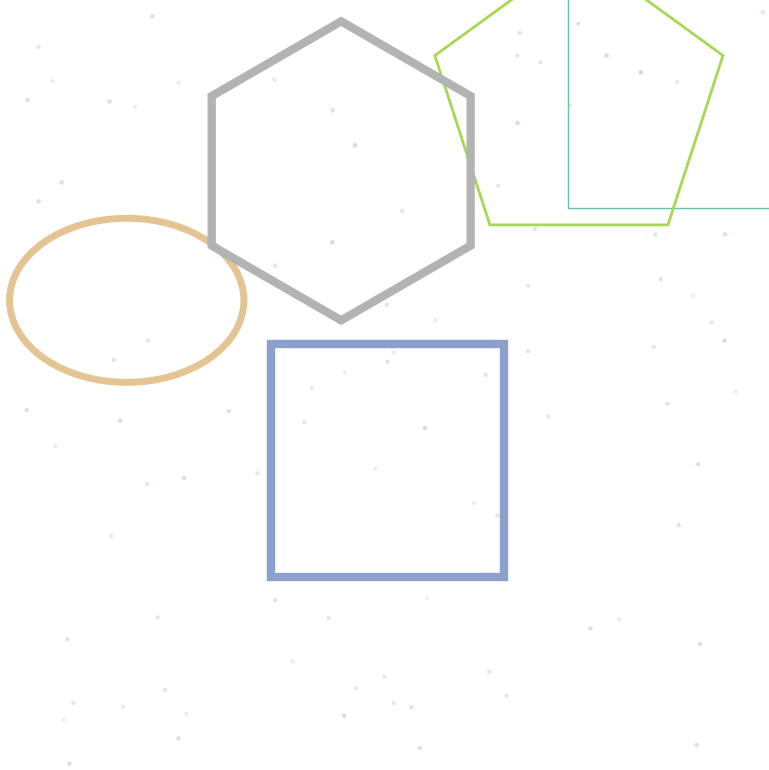[{"shape": "square", "thickness": 0.5, "radius": 0.81, "center": [0.899, 0.891]}, {"shape": "square", "thickness": 3, "radius": 0.76, "center": [0.504, 0.401]}, {"shape": "pentagon", "thickness": 1, "radius": 0.98, "center": [0.752, 0.867]}, {"shape": "oval", "thickness": 2.5, "radius": 0.76, "center": [0.165, 0.61]}, {"shape": "hexagon", "thickness": 3, "radius": 0.97, "center": [0.443, 0.778]}]